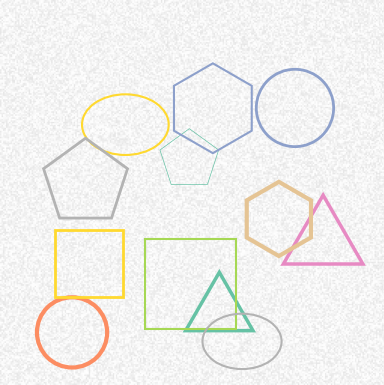[{"shape": "triangle", "thickness": 2.5, "radius": 0.51, "center": [0.57, 0.192]}, {"shape": "pentagon", "thickness": 0.5, "radius": 0.4, "center": [0.492, 0.586]}, {"shape": "circle", "thickness": 3, "radius": 0.46, "center": [0.187, 0.137]}, {"shape": "hexagon", "thickness": 1.5, "radius": 0.58, "center": [0.553, 0.719]}, {"shape": "circle", "thickness": 2, "radius": 0.5, "center": [0.766, 0.72]}, {"shape": "triangle", "thickness": 2.5, "radius": 0.6, "center": [0.839, 0.374]}, {"shape": "square", "thickness": 1.5, "radius": 0.59, "center": [0.495, 0.263]}, {"shape": "oval", "thickness": 1.5, "radius": 0.56, "center": [0.326, 0.676]}, {"shape": "square", "thickness": 2, "radius": 0.44, "center": [0.231, 0.316]}, {"shape": "hexagon", "thickness": 3, "radius": 0.48, "center": [0.724, 0.431]}, {"shape": "pentagon", "thickness": 2, "radius": 0.57, "center": [0.222, 0.526]}, {"shape": "oval", "thickness": 1.5, "radius": 0.51, "center": [0.629, 0.113]}]